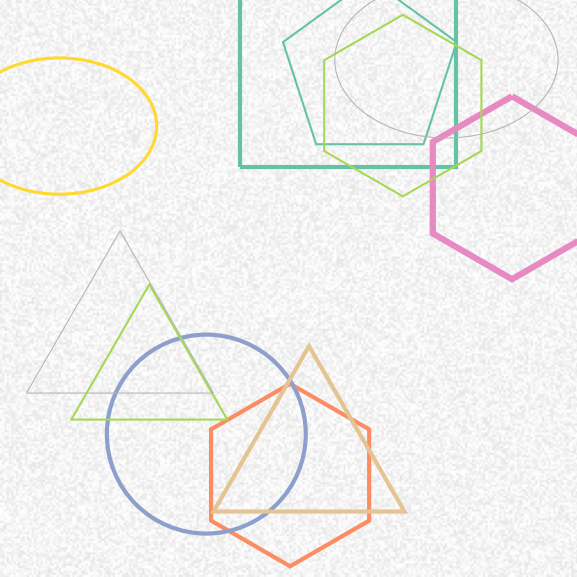[{"shape": "square", "thickness": 2, "radius": 0.93, "center": [0.603, 0.897]}, {"shape": "pentagon", "thickness": 1, "radius": 0.79, "center": [0.64, 0.877]}, {"shape": "hexagon", "thickness": 2, "radius": 0.79, "center": [0.502, 0.177]}, {"shape": "circle", "thickness": 2, "radius": 0.86, "center": [0.357, 0.247]}, {"shape": "hexagon", "thickness": 3, "radius": 0.79, "center": [0.887, 0.674]}, {"shape": "triangle", "thickness": 1, "radius": 0.78, "center": [0.259, 0.351]}, {"shape": "hexagon", "thickness": 1, "radius": 0.79, "center": [0.697, 0.816]}, {"shape": "oval", "thickness": 1.5, "radius": 0.84, "center": [0.103, 0.781]}, {"shape": "triangle", "thickness": 2, "radius": 0.95, "center": [0.535, 0.209]}, {"shape": "triangle", "thickness": 0.5, "radius": 0.94, "center": [0.208, 0.412]}, {"shape": "oval", "thickness": 0.5, "radius": 0.97, "center": [0.773, 0.895]}]